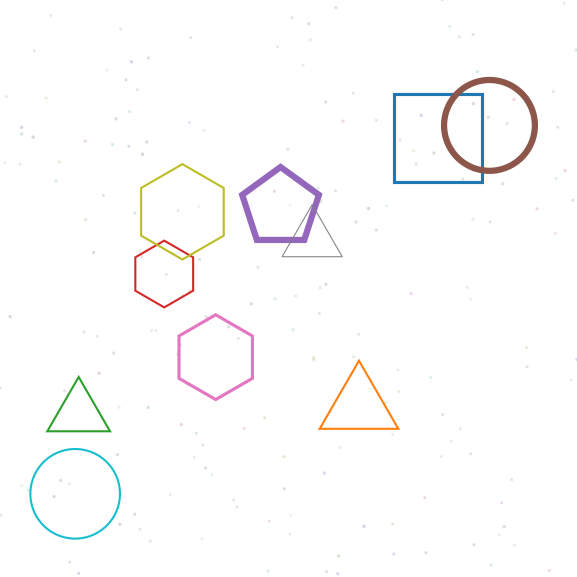[{"shape": "square", "thickness": 1.5, "radius": 0.38, "center": [0.759, 0.761]}, {"shape": "triangle", "thickness": 1, "radius": 0.39, "center": [0.622, 0.296]}, {"shape": "triangle", "thickness": 1, "radius": 0.31, "center": [0.136, 0.284]}, {"shape": "hexagon", "thickness": 1, "radius": 0.29, "center": [0.284, 0.525]}, {"shape": "pentagon", "thickness": 3, "radius": 0.35, "center": [0.486, 0.64]}, {"shape": "circle", "thickness": 3, "radius": 0.39, "center": [0.848, 0.782]}, {"shape": "hexagon", "thickness": 1.5, "radius": 0.37, "center": [0.374, 0.381]}, {"shape": "triangle", "thickness": 0.5, "radius": 0.3, "center": [0.541, 0.585]}, {"shape": "hexagon", "thickness": 1, "radius": 0.41, "center": [0.316, 0.632]}, {"shape": "circle", "thickness": 1, "radius": 0.39, "center": [0.13, 0.144]}]